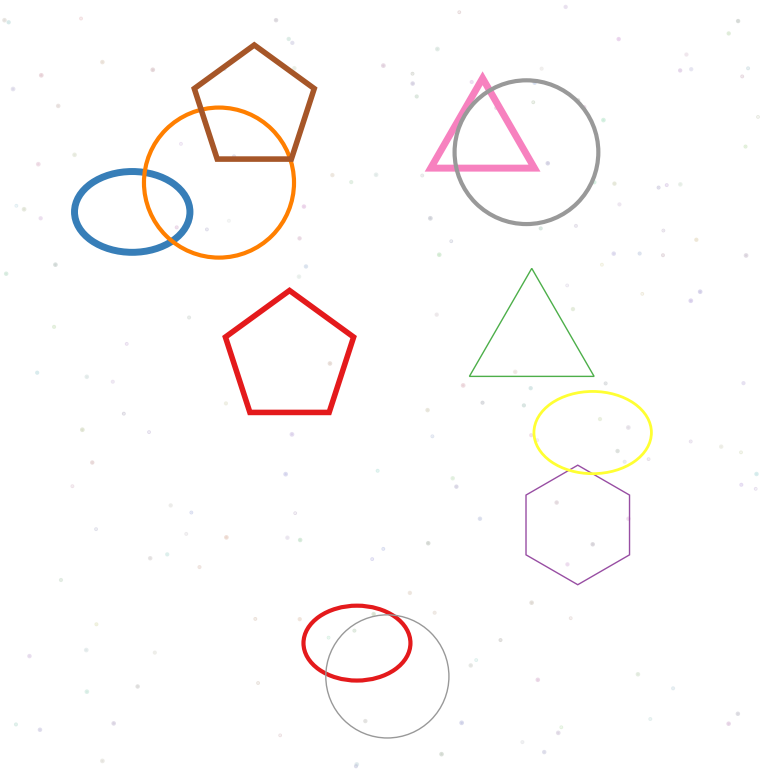[{"shape": "oval", "thickness": 1.5, "radius": 0.35, "center": [0.464, 0.165]}, {"shape": "pentagon", "thickness": 2, "radius": 0.44, "center": [0.376, 0.535]}, {"shape": "oval", "thickness": 2.5, "radius": 0.37, "center": [0.172, 0.725]}, {"shape": "triangle", "thickness": 0.5, "radius": 0.47, "center": [0.691, 0.558]}, {"shape": "hexagon", "thickness": 0.5, "radius": 0.39, "center": [0.75, 0.318]}, {"shape": "circle", "thickness": 1.5, "radius": 0.49, "center": [0.284, 0.763]}, {"shape": "oval", "thickness": 1, "radius": 0.38, "center": [0.77, 0.438]}, {"shape": "pentagon", "thickness": 2, "radius": 0.41, "center": [0.33, 0.86]}, {"shape": "triangle", "thickness": 2.5, "radius": 0.39, "center": [0.627, 0.821]}, {"shape": "circle", "thickness": 0.5, "radius": 0.4, "center": [0.503, 0.122]}, {"shape": "circle", "thickness": 1.5, "radius": 0.47, "center": [0.684, 0.802]}]